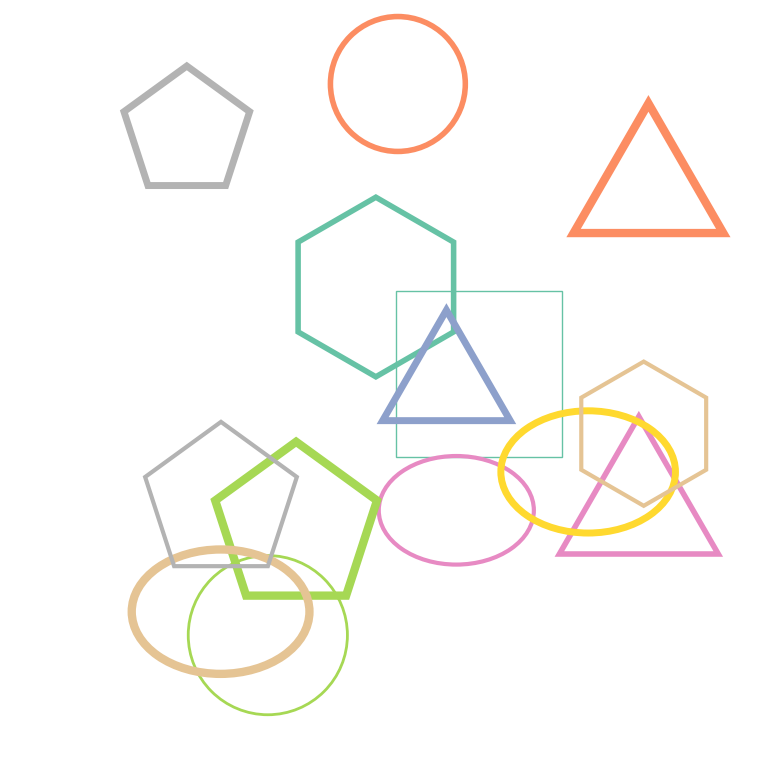[{"shape": "square", "thickness": 0.5, "radius": 0.54, "center": [0.622, 0.515]}, {"shape": "hexagon", "thickness": 2, "radius": 0.58, "center": [0.488, 0.627]}, {"shape": "circle", "thickness": 2, "radius": 0.44, "center": [0.517, 0.891]}, {"shape": "triangle", "thickness": 3, "radius": 0.56, "center": [0.842, 0.753]}, {"shape": "triangle", "thickness": 2.5, "radius": 0.48, "center": [0.58, 0.502]}, {"shape": "triangle", "thickness": 2, "radius": 0.6, "center": [0.83, 0.34]}, {"shape": "oval", "thickness": 1.5, "radius": 0.5, "center": [0.593, 0.337]}, {"shape": "circle", "thickness": 1, "radius": 0.52, "center": [0.348, 0.175]}, {"shape": "pentagon", "thickness": 3, "radius": 0.55, "center": [0.385, 0.316]}, {"shape": "oval", "thickness": 2.5, "radius": 0.57, "center": [0.764, 0.387]}, {"shape": "oval", "thickness": 3, "radius": 0.58, "center": [0.286, 0.206]}, {"shape": "hexagon", "thickness": 1.5, "radius": 0.47, "center": [0.836, 0.437]}, {"shape": "pentagon", "thickness": 1.5, "radius": 0.52, "center": [0.287, 0.349]}, {"shape": "pentagon", "thickness": 2.5, "radius": 0.43, "center": [0.243, 0.828]}]